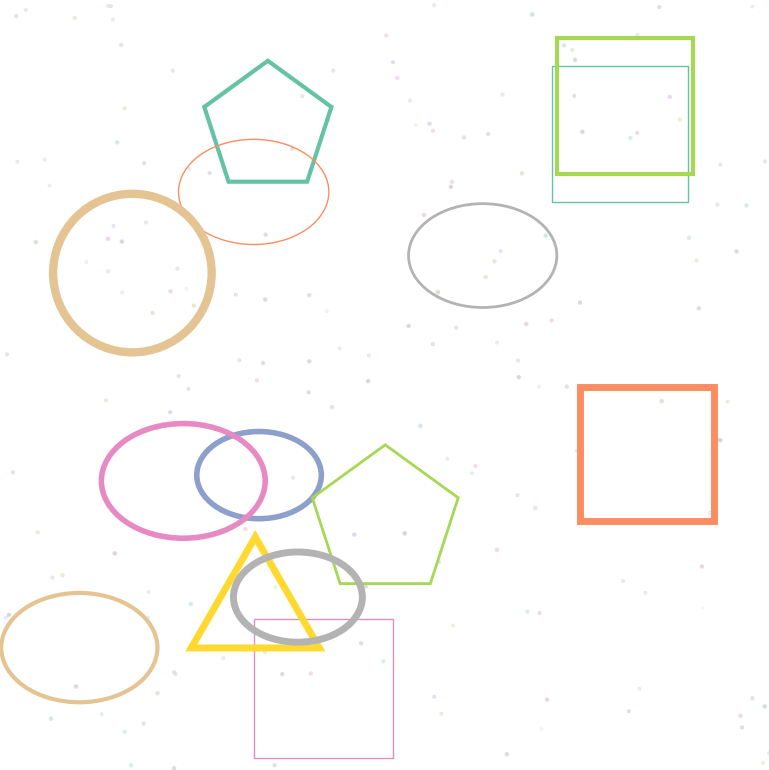[{"shape": "pentagon", "thickness": 1.5, "radius": 0.43, "center": [0.348, 0.834]}, {"shape": "square", "thickness": 0.5, "radius": 0.44, "center": [0.805, 0.826]}, {"shape": "oval", "thickness": 0.5, "radius": 0.49, "center": [0.329, 0.751]}, {"shape": "square", "thickness": 2.5, "radius": 0.44, "center": [0.84, 0.41]}, {"shape": "oval", "thickness": 2, "radius": 0.4, "center": [0.336, 0.383]}, {"shape": "oval", "thickness": 2, "radius": 0.53, "center": [0.238, 0.375]}, {"shape": "square", "thickness": 0.5, "radius": 0.45, "center": [0.42, 0.106]}, {"shape": "pentagon", "thickness": 1, "radius": 0.5, "center": [0.5, 0.323]}, {"shape": "square", "thickness": 1.5, "radius": 0.44, "center": [0.812, 0.862]}, {"shape": "triangle", "thickness": 2.5, "radius": 0.48, "center": [0.332, 0.207]}, {"shape": "circle", "thickness": 3, "radius": 0.51, "center": [0.172, 0.645]}, {"shape": "oval", "thickness": 1.5, "radius": 0.51, "center": [0.103, 0.159]}, {"shape": "oval", "thickness": 2.5, "radius": 0.42, "center": [0.387, 0.225]}, {"shape": "oval", "thickness": 1, "radius": 0.48, "center": [0.627, 0.668]}]